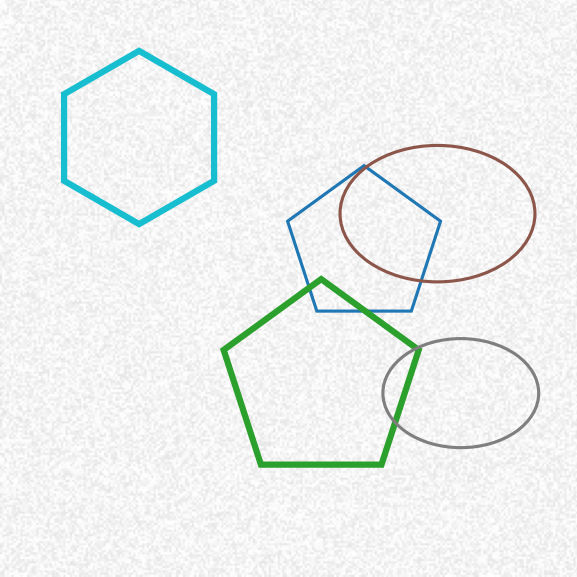[{"shape": "pentagon", "thickness": 1.5, "radius": 0.7, "center": [0.63, 0.573]}, {"shape": "pentagon", "thickness": 3, "radius": 0.89, "center": [0.556, 0.338]}, {"shape": "oval", "thickness": 1.5, "radius": 0.84, "center": [0.758, 0.629]}, {"shape": "oval", "thickness": 1.5, "radius": 0.67, "center": [0.798, 0.318]}, {"shape": "hexagon", "thickness": 3, "radius": 0.75, "center": [0.241, 0.761]}]